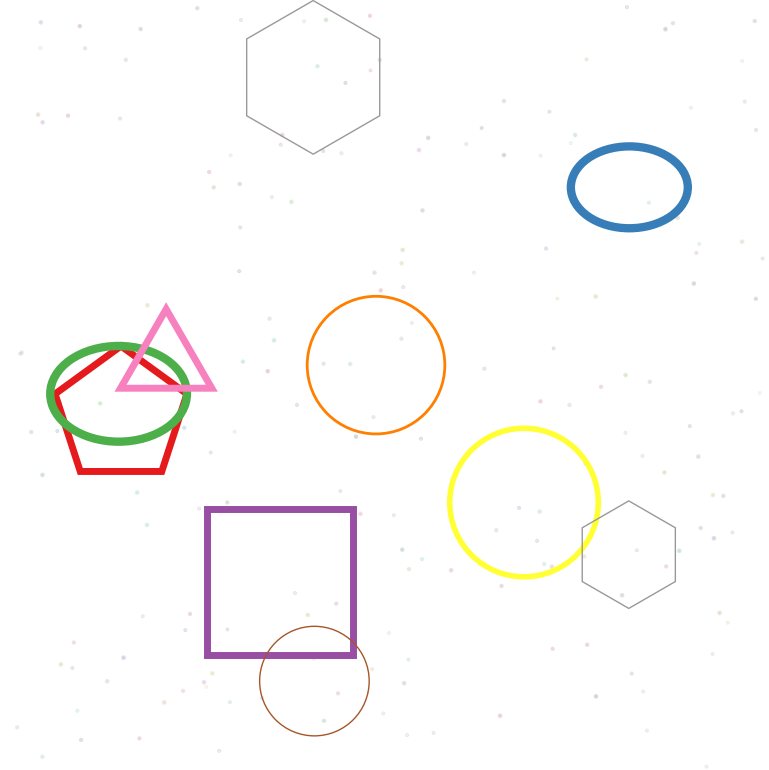[{"shape": "pentagon", "thickness": 2.5, "radius": 0.45, "center": [0.157, 0.461]}, {"shape": "oval", "thickness": 3, "radius": 0.38, "center": [0.817, 0.757]}, {"shape": "oval", "thickness": 3, "radius": 0.44, "center": [0.154, 0.489]}, {"shape": "square", "thickness": 2.5, "radius": 0.47, "center": [0.364, 0.244]}, {"shape": "circle", "thickness": 1, "radius": 0.45, "center": [0.488, 0.526]}, {"shape": "circle", "thickness": 2, "radius": 0.48, "center": [0.681, 0.347]}, {"shape": "circle", "thickness": 0.5, "radius": 0.36, "center": [0.408, 0.115]}, {"shape": "triangle", "thickness": 2.5, "radius": 0.34, "center": [0.216, 0.53]}, {"shape": "hexagon", "thickness": 0.5, "radius": 0.5, "center": [0.407, 0.9]}, {"shape": "hexagon", "thickness": 0.5, "radius": 0.35, "center": [0.817, 0.28]}]